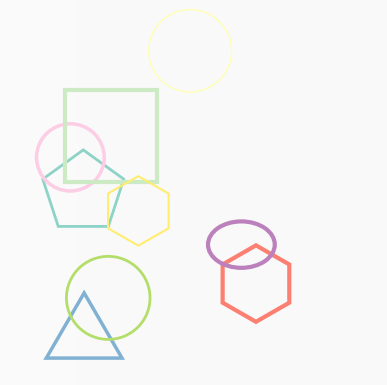[{"shape": "pentagon", "thickness": 2, "radius": 0.55, "center": [0.215, 0.501]}, {"shape": "circle", "thickness": 1, "radius": 0.54, "center": [0.491, 0.868]}, {"shape": "hexagon", "thickness": 3, "radius": 0.5, "center": [0.661, 0.263]}, {"shape": "triangle", "thickness": 2.5, "radius": 0.56, "center": [0.217, 0.126]}, {"shape": "circle", "thickness": 2, "radius": 0.54, "center": [0.279, 0.226]}, {"shape": "circle", "thickness": 2.5, "radius": 0.44, "center": [0.182, 0.591]}, {"shape": "oval", "thickness": 3, "radius": 0.43, "center": [0.623, 0.365]}, {"shape": "square", "thickness": 3, "radius": 0.59, "center": [0.286, 0.646]}, {"shape": "hexagon", "thickness": 1.5, "radius": 0.45, "center": [0.357, 0.452]}]